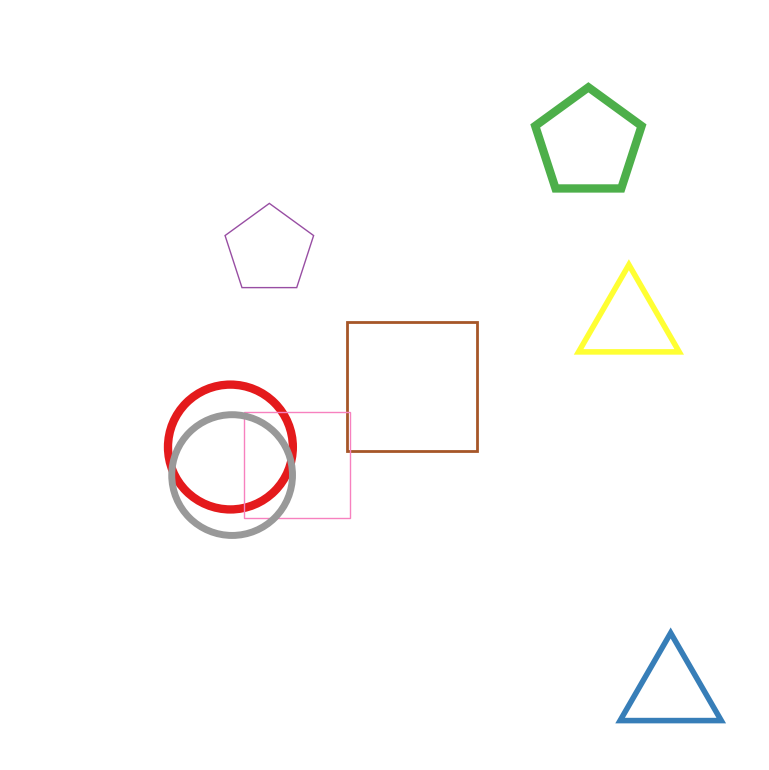[{"shape": "circle", "thickness": 3, "radius": 0.41, "center": [0.299, 0.419]}, {"shape": "triangle", "thickness": 2, "radius": 0.38, "center": [0.871, 0.102]}, {"shape": "pentagon", "thickness": 3, "radius": 0.36, "center": [0.764, 0.814]}, {"shape": "pentagon", "thickness": 0.5, "radius": 0.3, "center": [0.35, 0.675]}, {"shape": "triangle", "thickness": 2, "radius": 0.38, "center": [0.817, 0.581]}, {"shape": "square", "thickness": 1, "radius": 0.42, "center": [0.535, 0.498]}, {"shape": "square", "thickness": 0.5, "radius": 0.34, "center": [0.386, 0.396]}, {"shape": "circle", "thickness": 2.5, "radius": 0.39, "center": [0.301, 0.383]}]